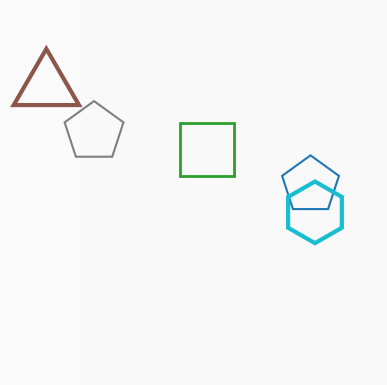[{"shape": "pentagon", "thickness": 1.5, "radius": 0.39, "center": [0.801, 0.519]}, {"shape": "square", "thickness": 2, "radius": 0.34, "center": [0.534, 0.61]}, {"shape": "triangle", "thickness": 3, "radius": 0.49, "center": [0.12, 0.776]}, {"shape": "pentagon", "thickness": 1.5, "radius": 0.4, "center": [0.243, 0.658]}, {"shape": "hexagon", "thickness": 3, "radius": 0.4, "center": [0.813, 0.448]}]